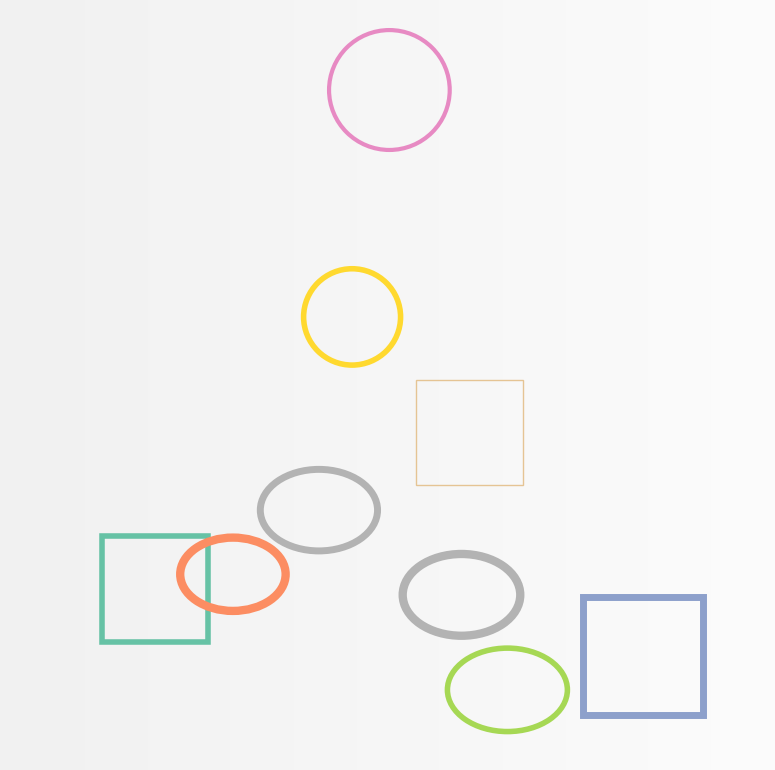[{"shape": "square", "thickness": 2, "radius": 0.34, "center": [0.2, 0.235]}, {"shape": "oval", "thickness": 3, "radius": 0.34, "center": [0.301, 0.254]}, {"shape": "square", "thickness": 2.5, "radius": 0.39, "center": [0.83, 0.148]}, {"shape": "circle", "thickness": 1.5, "radius": 0.39, "center": [0.502, 0.883]}, {"shape": "oval", "thickness": 2, "radius": 0.39, "center": [0.655, 0.104]}, {"shape": "circle", "thickness": 2, "radius": 0.31, "center": [0.454, 0.588]}, {"shape": "square", "thickness": 0.5, "radius": 0.34, "center": [0.606, 0.438]}, {"shape": "oval", "thickness": 3, "radius": 0.38, "center": [0.595, 0.227]}, {"shape": "oval", "thickness": 2.5, "radius": 0.38, "center": [0.412, 0.337]}]